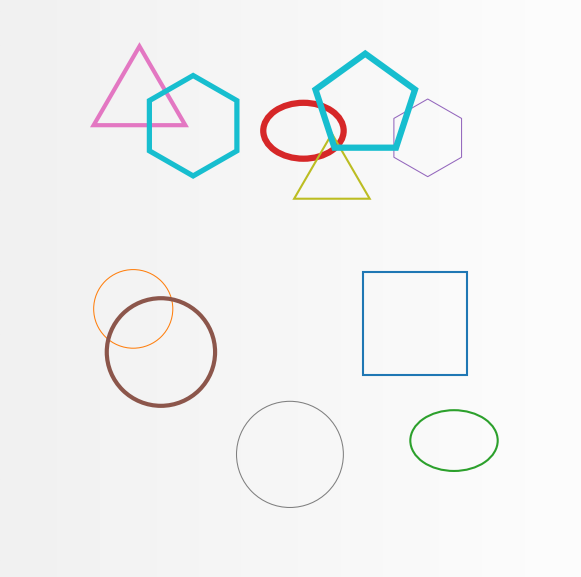[{"shape": "square", "thickness": 1, "radius": 0.45, "center": [0.714, 0.439]}, {"shape": "circle", "thickness": 0.5, "radius": 0.34, "center": [0.229, 0.464]}, {"shape": "oval", "thickness": 1, "radius": 0.38, "center": [0.781, 0.236]}, {"shape": "oval", "thickness": 3, "radius": 0.35, "center": [0.522, 0.773]}, {"shape": "hexagon", "thickness": 0.5, "radius": 0.34, "center": [0.736, 0.76]}, {"shape": "circle", "thickness": 2, "radius": 0.47, "center": [0.277, 0.39]}, {"shape": "triangle", "thickness": 2, "radius": 0.46, "center": [0.24, 0.828]}, {"shape": "circle", "thickness": 0.5, "radius": 0.46, "center": [0.499, 0.212]}, {"shape": "triangle", "thickness": 1, "radius": 0.38, "center": [0.571, 0.693]}, {"shape": "pentagon", "thickness": 3, "radius": 0.45, "center": [0.628, 0.816]}, {"shape": "hexagon", "thickness": 2.5, "radius": 0.43, "center": [0.332, 0.781]}]